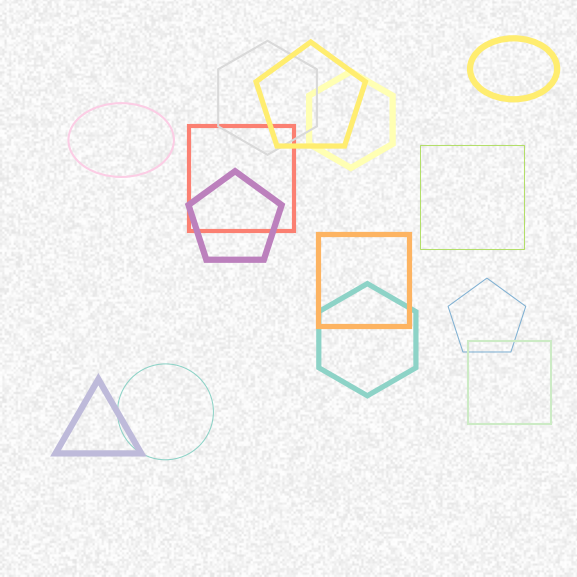[{"shape": "circle", "thickness": 0.5, "radius": 0.42, "center": [0.287, 0.286]}, {"shape": "hexagon", "thickness": 2.5, "radius": 0.49, "center": [0.636, 0.411]}, {"shape": "hexagon", "thickness": 3, "radius": 0.42, "center": [0.608, 0.792]}, {"shape": "triangle", "thickness": 3, "radius": 0.43, "center": [0.17, 0.257]}, {"shape": "square", "thickness": 2, "radius": 0.46, "center": [0.419, 0.69]}, {"shape": "pentagon", "thickness": 0.5, "radius": 0.35, "center": [0.843, 0.447]}, {"shape": "square", "thickness": 2.5, "radius": 0.4, "center": [0.629, 0.515]}, {"shape": "square", "thickness": 0.5, "radius": 0.45, "center": [0.817, 0.658]}, {"shape": "oval", "thickness": 1, "radius": 0.46, "center": [0.21, 0.757]}, {"shape": "hexagon", "thickness": 1, "radius": 0.49, "center": [0.463, 0.83]}, {"shape": "pentagon", "thickness": 3, "radius": 0.42, "center": [0.407, 0.618]}, {"shape": "square", "thickness": 1, "radius": 0.36, "center": [0.883, 0.337]}, {"shape": "oval", "thickness": 3, "radius": 0.38, "center": [0.889, 0.88]}, {"shape": "pentagon", "thickness": 2.5, "radius": 0.5, "center": [0.538, 0.827]}]